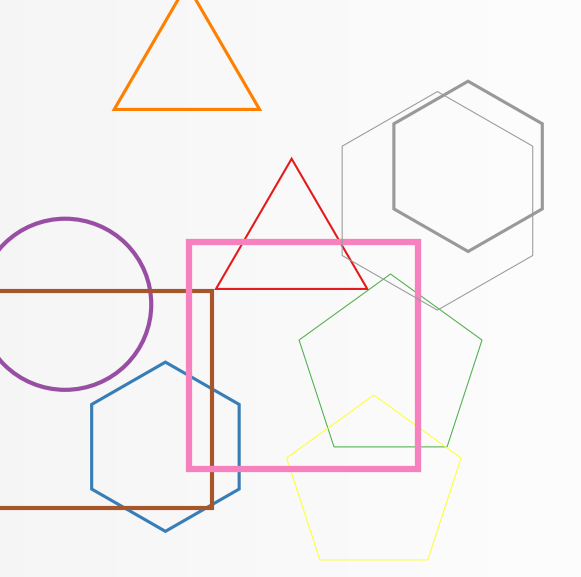[{"shape": "triangle", "thickness": 1, "radius": 0.75, "center": [0.502, 0.574]}, {"shape": "hexagon", "thickness": 1.5, "radius": 0.73, "center": [0.285, 0.226]}, {"shape": "pentagon", "thickness": 0.5, "radius": 0.83, "center": [0.672, 0.359]}, {"shape": "circle", "thickness": 2, "radius": 0.74, "center": [0.112, 0.472]}, {"shape": "triangle", "thickness": 1.5, "radius": 0.72, "center": [0.322, 0.882]}, {"shape": "pentagon", "thickness": 0.5, "radius": 0.79, "center": [0.643, 0.157]}, {"shape": "square", "thickness": 2, "radius": 0.94, "center": [0.178, 0.308]}, {"shape": "square", "thickness": 3, "radius": 0.99, "center": [0.522, 0.383]}, {"shape": "hexagon", "thickness": 1.5, "radius": 0.74, "center": [0.805, 0.711]}, {"shape": "hexagon", "thickness": 0.5, "radius": 0.95, "center": [0.753, 0.651]}]